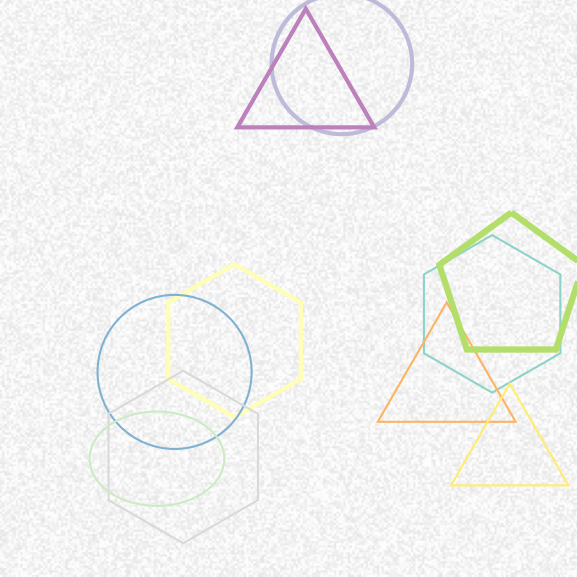[{"shape": "hexagon", "thickness": 1, "radius": 0.68, "center": [0.852, 0.456]}, {"shape": "hexagon", "thickness": 2, "radius": 0.66, "center": [0.406, 0.409]}, {"shape": "circle", "thickness": 2, "radius": 0.61, "center": [0.592, 0.889]}, {"shape": "circle", "thickness": 1, "radius": 0.67, "center": [0.302, 0.355]}, {"shape": "triangle", "thickness": 1, "radius": 0.69, "center": [0.774, 0.338]}, {"shape": "pentagon", "thickness": 3, "radius": 0.66, "center": [0.885, 0.5]}, {"shape": "hexagon", "thickness": 1, "radius": 0.75, "center": [0.317, 0.208]}, {"shape": "triangle", "thickness": 2, "radius": 0.68, "center": [0.529, 0.847]}, {"shape": "oval", "thickness": 1, "radius": 0.58, "center": [0.272, 0.205]}, {"shape": "triangle", "thickness": 1, "radius": 0.59, "center": [0.883, 0.217]}]